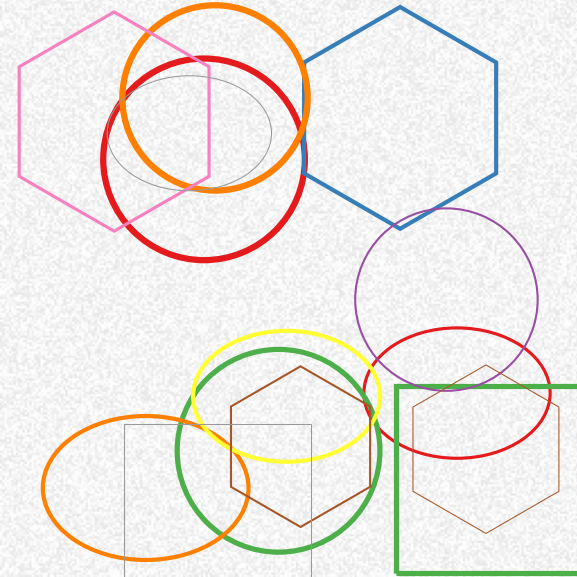[{"shape": "oval", "thickness": 1.5, "radius": 0.81, "center": [0.791, 0.318]}, {"shape": "circle", "thickness": 3, "radius": 0.87, "center": [0.353, 0.723]}, {"shape": "hexagon", "thickness": 2, "radius": 0.96, "center": [0.693, 0.795]}, {"shape": "square", "thickness": 2.5, "radius": 0.81, "center": [0.848, 0.169]}, {"shape": "circle", "thickness": 2.5, "radius": 0.88, "center": [0.482, 0.219]}, {"shape": "circle", "thickness": 1, "radius": 0.79, "center": [0.773, 0.48]}, {"shape": "oval", "thickness": 2, "radius": 0.89, "center": [0.252, 0.154]}, {"shape": "circle", "thickness": 3, "radius": 0.8, "center": [0.372, 0.83]}, {"shape": "oval", "thickness": 2, "radius": 0.81, "center": [0.496, 0.313]}, {"shape": "hexagon", "thickness": 0.5, "radius": 0.73, "center": [0.841, 0.221]}, {"shape": "hexagon", "thickness": 1, "radius": 0.7, "center": [0.52, 0.226]}, {"shape": "hexagon", "thickness": 1.5, "radius": 0.95, "center": [0.198, 0.789]}, {"shape": "oval", "thickness": 0.5, "radius": 0.71, "center": [0.328, 0.768]}, {"shape": "square", "thickness": 0.5, "radius": 0.81, "center": [0.377, 0.103]}]